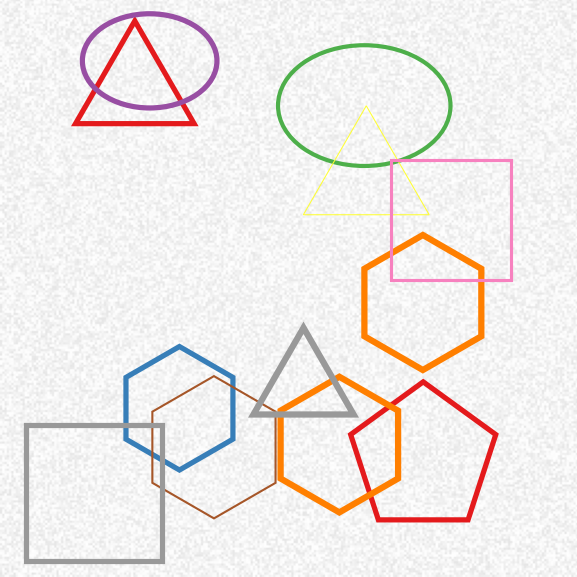[{"shape": "triangle", "thickness": 2.5, "radius": 0.59, "center": [0.233, 0.844]}, {"shape": "pentagon", "thickness": 2.5, "radius": 0.66, "center": [0.733, 0.206]}, {"shape": "hexagon", "thickness": 2.5, "radius": 0.53, "center": [0.311, 0.292]}, {"shape": "oval", "thickness": 2, "radius": 0.75, "center": [0.631, 0.816]}, {"shape": "oval", "thickness": 2.5, "radius": 0.58, "center": [0.259, 0.894]}, {"shape": "hexagon", "thickness": 3, "radius": 0.58, "center": [0.732, 0.475]}, {"shape": "hexagon", "thickness": 3, "radius": 0.59, "center": [0.588, 0.229]}, {"shape": "triangle", "thickness": 0.5, "radius": 0.63, "center": [0.634, 0.69]}, {"shape": "hexagon", "thickness": 1, "radius": 0.62, "center": [0.37, 0.225]}, {"shape": "square", "thickness": 1.5, "radius": 0.52, "center": [0.781, 0.618]}, {"shape": "triangle", "thickness": 3, "radius": 0.5, "center": [0.526, 0.331]}, {"shape": "square", "thickness": 2.5, "radius": 0.59, "center": [0.163, 0.145]}]